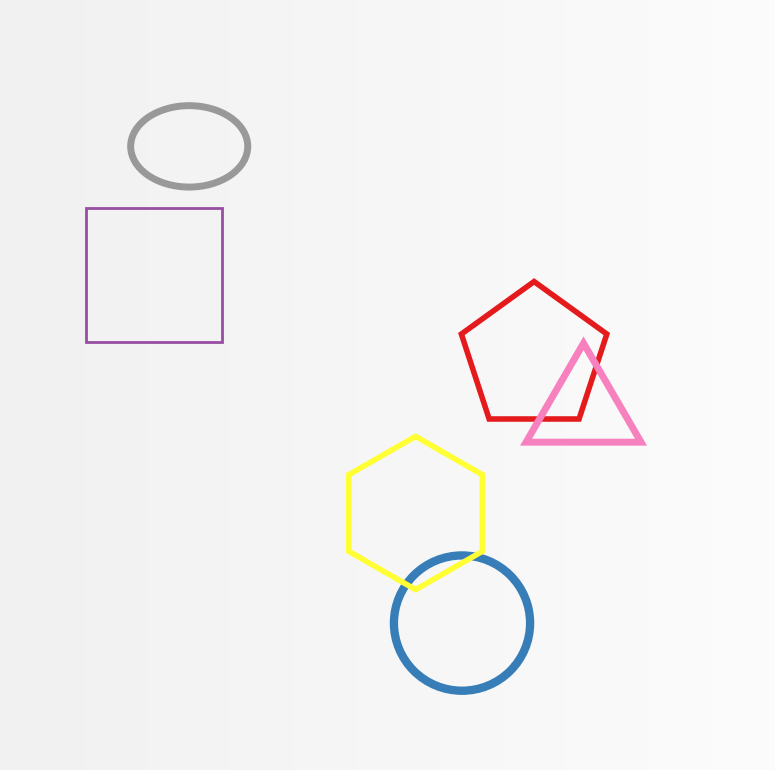[{"shape": "pentagon", "thickness": 2, "radius": 0.49, "center": [0.689, 0.536]}, {"shape": "circle", "thickness": 3, "radius": 0.44, "center": [0.596, 0.191]}, {"shape": "square", "thickness": 1, "radius": 0.44, "center": [0.199, 0.643]}, {"shape": "hexagon", "thickness": 2, "radius": 0.5, "center": [0.536, 0.334]}, {"shape": "triangle", "thickness": 2.5, "radius": 0.43, "center": [0.753, 0.469]}, {"shape": "oval", "thickness": 2.5, "radius": 0.38, "center": [0.244, 0.81]}]